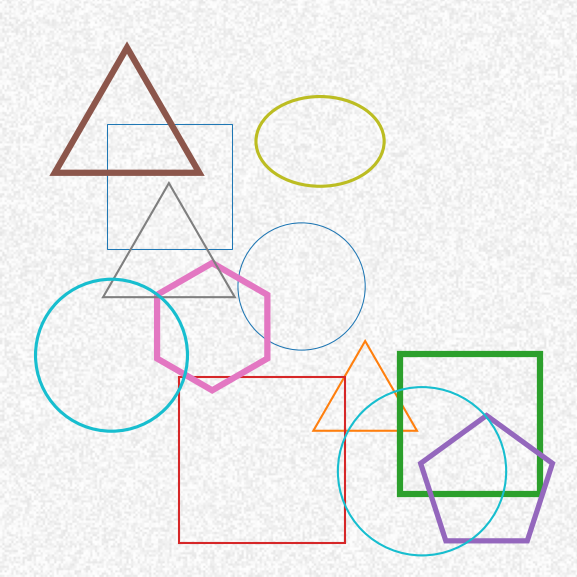[{"shape": "square", "thickness": 0.5, "radius": 0.54, "center": [0.294, 0.677]}, {"shape": "circle", "thickness": 0.5, "radius": 0.55, "center": [0.522, 0.503]}, {"shape": "triangle", "thickness": 1, "radius": 0.52, "center": [0.632, 0.305]}, {"shape": "square", "thickness": 3, "radius": 0.61, "center": [0.814, 0.265]}, {"shape": "square", "thickness": 1, "radius": 0.72, "center": [0.454, 0.203]}, {"shape": "pentagon", "thickness": 2.5, "radius": 0.6, "center": [0.843, 0.16]}, {"shape": "triangle", "thickness": 3, "radius": 0.72, "center": [0.22, 0.772]}, {"shape": "hexagon", "thickness": 3, "radius": 0.55, "center": [0.367, 0.434]}, {"shape": "triangle", "thickness": 1, "radius": 0.66, "center": [0.292, 0.55]}, {"shape": "oval", "thickness": 1.5, "radius": 0.55, "center": [0.554, 0.754]}, {"shape": "circle", "thickness": 1, "radius": 0.73, "center": [0.731, 0.183]}, {"shape": "circle", "thickness": 1.5, "radius": 0.66, "center": [0.193, 0.384]}]